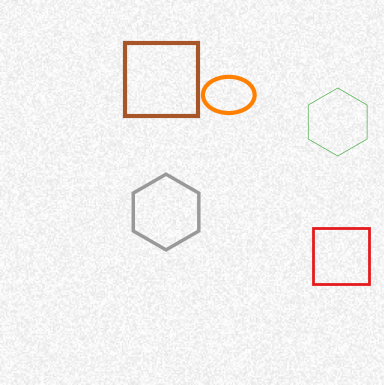[{"shape": "square", "thickness": 2, "radius": 0.36, "center": [0.885, 0.335]}, {"shape": "hexagon", "thickness": 0.5, "radius": 0.44, "center": [0.877, 0.683]}, {"shape": "oval", "thickness": 3, "radius": 0.34, "center": [0.594, 0.753]}, {"shape": "square", "thickness": 3, "radius": 0.47, "center": [0.419, 0.793]}, {"shape": "hexagon", "thickness": 2.5, "radius": 0.49, "center": [0.431, 0.449]}]